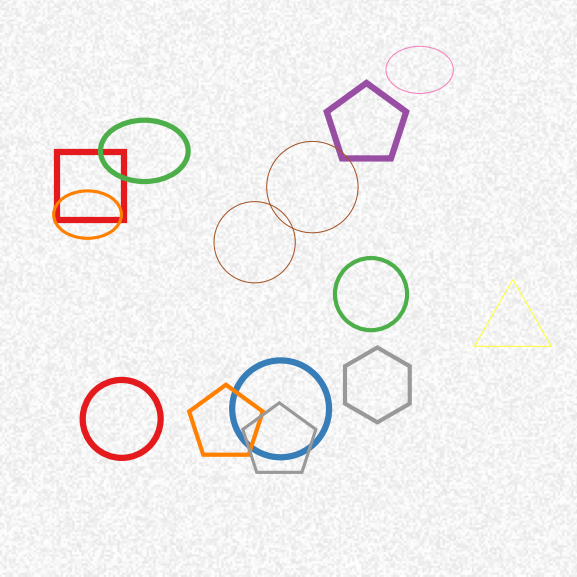[{"shape": "square", "thickness": 3, "radius": 0.29, "center": [0.156, 0.677]}, {"shape": "circle", "thickness": 3, "radius": 0.34, "center": [0.211, 0.274]}, {"shape": "circle", "thickness": 3, "radius": 0.42, "center": [0.486, 0.291]}, {"shape": "oval", "thickness": 2.5, "radius": 0.38, "center": [0.25, 0.738]}, {"shape": "circle", "thickness": 2, "radius": 0.31, "center": [0.642, 0.49]}, {"shape": "pentagon", "thickness": 3, "radius": 0.36, "center": [0.635, 0.783]}, {"shape": "oval", "thickness": 1.5, "radius": 0.29, "center": [0.152, 0.628]}, {"shape": "pentagon", "thickness": 2, "radius": 0.33, "center": [0.391, 0.266]}, {"shape": "triangle", "thickness": 0.5, "radius": 0.39, "center": [0.888, 0.438]}, {"shape": "circle", "thickness": 0.5, "radius": 0.35, "center": [0.441, 0.58]}, {"shape": "circle", "thickness": 0.5, "radius": 0.4, "center": [0.541, 0.675]}, {"shape": "oval", "thickness": 0.5, "radius": 0.29, "center": [0.727, 0.878]}, {"shape": "hexagon", "thickness": 2, "radius": 0.32, "center": [0.653, 0.333]}, {"shape": "pentagon", "thickness": 1.5, "radius": 0.33, "center": [0.484, 0.235]}]